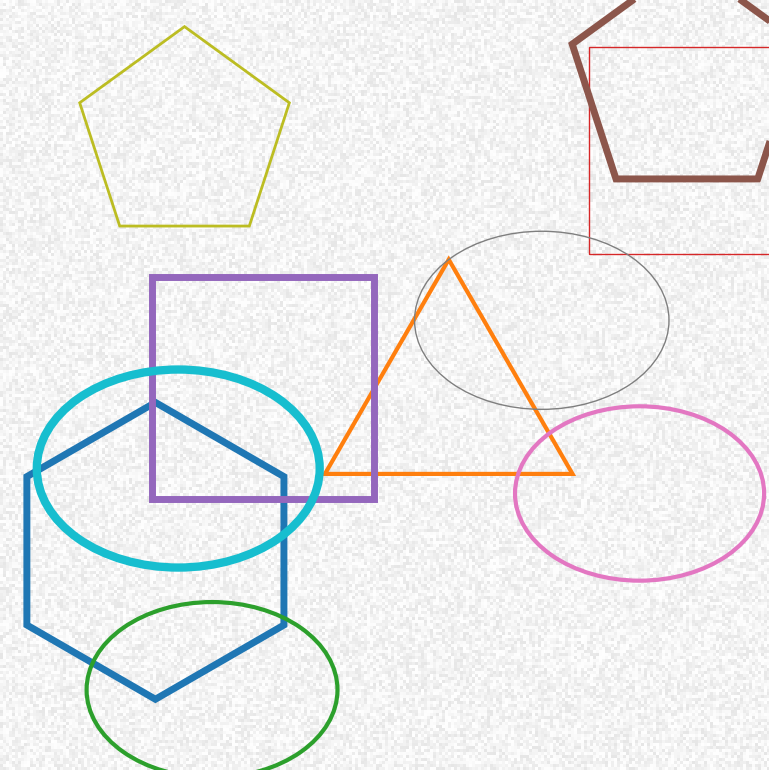[{"shape": "hexagon", "thickness": 2.5, "radius": 0.96, "center": [0.202, 0.285]}, {"shape": "triangle", "thickness": 1.5, "radius": 0.93, "center": [0.583, 0.477]}, {"shape": "oval", "thickness": 1.5, "radius": 0.81, "center": [0.275, 0.104]}, {"shape": "square", "thickness": 0.5, "radius": 0.67, "center": [0.899, 0.805]}, {"shape": "square", "thickness": 2.5, "radius": 0.72, "center": [0.342, 0.496]}, {"shape": "pentagon", "thickness": 2.5, "radius": 0.78, "center": [0.892, 0.894]}, {"shape": "oval", "thickness": 1.5, "radius": 0.81, "center": [0.831, 0.359]}, {"shape": "oval", "thickness": 0.5, "radius": 0.83, "center": [0.704, 0.584]}, {"shape": "pentagon", "thickness": 1, "radius": 0.72, "center": [0.24, 0.822]}, {"shape": "oval", "thickness": 3, "radius": 0.92, "center": [0.231, 0.392]}]